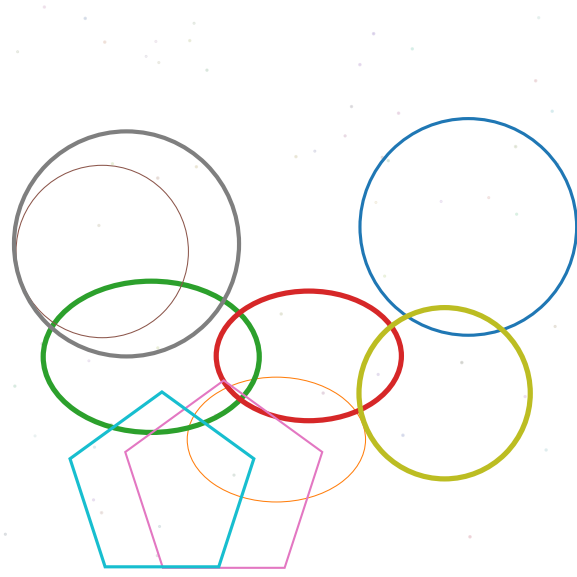[{"shape": "circle", "thickness": 1.5, "radius": 0.94, "center": [0.811, 0.606]}, {"shape": "oval", "thickness": 0.5, "radius": 0.77, "center": [0.479, 0.238]}, {"shape": "oval", "thickness": 2.5, "radius": 0.94, "center": [0.262, 0.381]}, {"shape": "oval", "thickness": 2.5, "radius": 0.8, "center": [0.535, 0.383]}, {"shape": "circle", "thickness": 0.5, "radius": 0.75, "center": [0.177, 0.564]}, {"shape": "pentagon", "thickness": 1, "radius": 0.9, "center": [0.387, 0.161]}, {"shape": "circle", "thickness": 2, "radius": 0.97, "center": [0.219, 0.577]}, {"shape": "circle", "thickness": 2.5, "radius": 0.74, "center": [0.77, 0.318]}, {"shape": "pentagon", "thickness": 1.5, "radius": 0.84, "center": [0.28, 0.153]}]